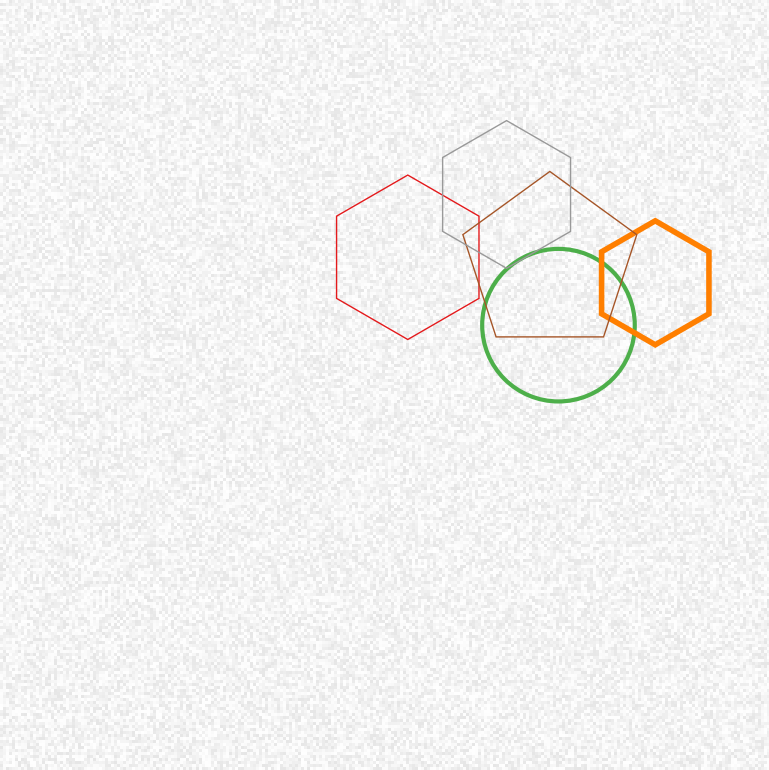[{"shape": "hexagon", "thickness": 0.5, "radius": 0.53, "center": [0.53, 0.666]}, {"shape": "circle", "thickness": 1.5, "radius": 0.5, "center": [0.725, 0.578]}, {"shape": "hexagon", "thickness": 2, "radius": 0.4, "center": [0.851, 0.633]}, {"shape": "pentagon", "thickness": 0.5, "radius": 0.59, "center": [0.714, 0.659]}, {"shape": "hexagon", "thickness": 0.5, "radius": 0.48, "center": [0.658, 0.747]}]